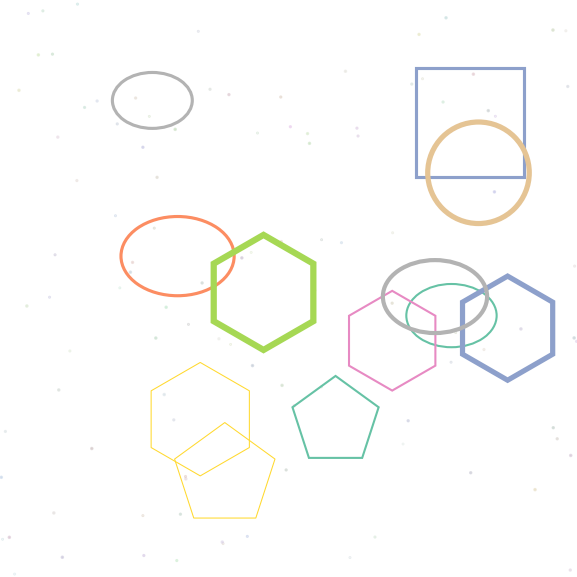[{"shape": "oval", "thickness": 1, "radius": 0.39, "center": [0.782, 0.453]}, {"shape": "pentagon", "thickness": 1, "radius": 0.39, "center": [0.581, 0.27]}, {"shape": "oval", "thickness": 1.5, "radius": 0.49, "center": [0.307, 0.556]}, {"shape": "square", "thickness": 1.5, "radius": 0.47, "center": [0.814, 0.787]}, {"shape": "hexagon", "thickness": 2.5, "radius": 0.45, "center": [0.879, 0.431]}, {"shape": "hexagon", "thickness": 1, "radius": 0.43, "center": [0.679, 0.409]}, {"shape": "hexagon", "thickness": 3, "radius": 0.5, "center": [0.456, 0.493]}, {"shape": "hexagon", "thickness": 0.5, "radius": 0.49, "center": [0.347, 0.273]}, {"shape": "pentagon", "thickness": 0.5, "radius": 0.46, "center": [0.389, 0.176]}, {"shape": "circle", "thickness": 2.5, "radius": 0.44, "center": [0.829, 0.7]}, {"shape": "oval", "thickness": 2, "radius": 0.45, "center": [0.753, 0.486]}, {"shape": "oval", "thickness": 1.5, "radius": 0.35, "center": [0.264, 0.825]}]